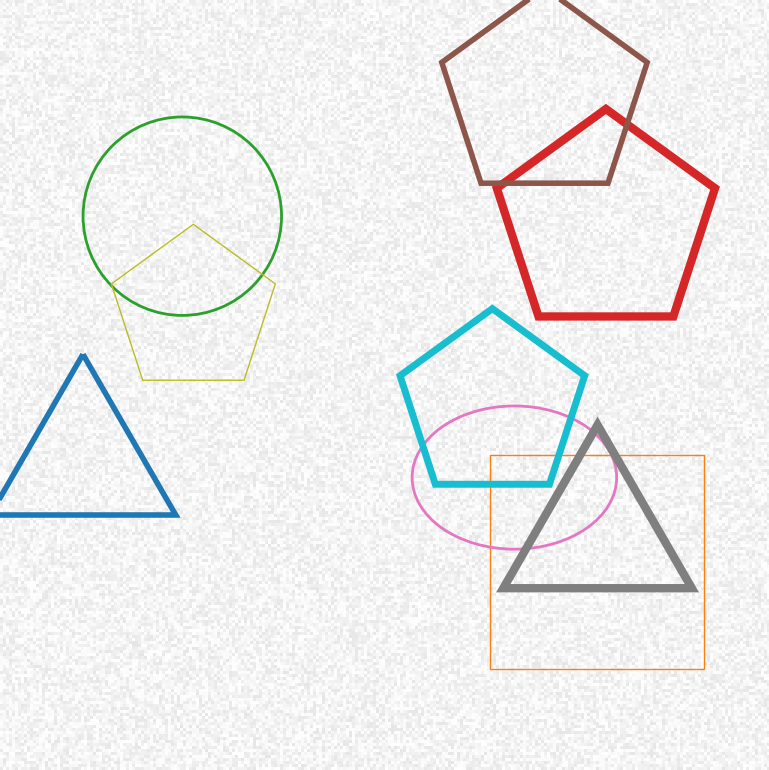[{"shape": "triangle", "thickness": 2, "radius": 0.7, "center": [0.108, 0.401]}, {"shape": "square", "thickness": 0.5, "radius": 0.69, "center": [0.776, 0.27]}, {"shape": "circle", "thickness": 1, "radius": 0.64, "center": [0.237, 0.719]}, {"shape": "pentagon", "thickness": 3, "radius": 0.74, "center": [0.787, 0.71]}, {"shape": "pentagon", "thickness": 2, "radius": 0.7, "center": [0.707, 0.876]}, {"shape": "oval", "thickness": 1, "radius": 0.66, "center": [0.668, 0.38]}, {"shape": "triangle", "thickness": 3, "radius": 0.71, "center": [0.776, 0.307]}, {"shape": "pentagon", "thickness": 0.5, "radius": 0.56, "center": [0.251, 0.597]}, {"shape": "pentagon", "thickness": 2.5, "radius": 0.63, "center": [0.639, 0.473]}]